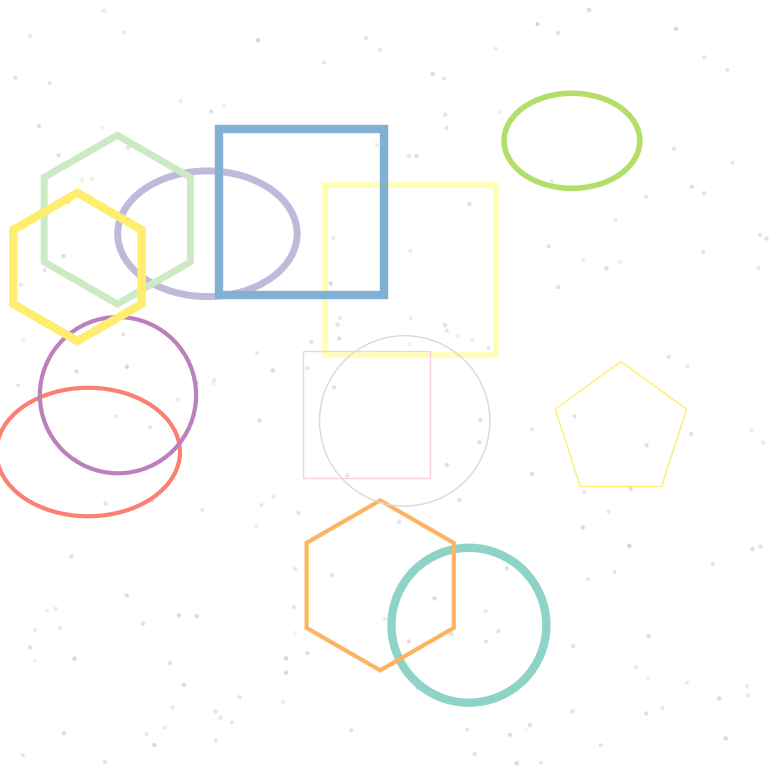[{"shape": "circle", "thickness": 3, "radius": 0.5, "center": [0.609, 0.188]}, {"shape": "square", "thickness": 2, "radius": 0.55, "center": [0.533, 0.649]}, {"shape": "oval", "thickness": 2.5, "radius": 0.58, "center": [0.269, 0.696]}, {"shape": "oval", "thickness": 1.5, "radius": 0.6, "center": [0.115, 0.413]}, {"shape": "square", "thickness": 3, "radius": 0.54, "center": [0.391, 0.724]}, {"shape": "hexagon", "thickness": 1.5, "radius": 0.55, "center": [0.494, 0.24]}, {"shape": "oval", "thickness": 2, "radius": 0.44, "center": [0.743, 0.817]}, {"shape": "square", "thickness": 0.5, "radius": 0.41, "center": [0.476, 0.462]}, {"shape": "circle", "thickness": 0.5, "radius": 0.55, "center": [0.526, 0.453]}, {"shape": "circle", "thickness": 1.5, "radius": 0.51, "center": [0.153, 0.487]}, {"shape": "hexagon", "thickness": 2.5, "radius": 0.55, "center": [0.152, 0.715]}, {"shape": "hexagon", "thickness": 3, "radius": 0.48, "center": [0.101, 0.653]}, {"shape": "pentagon", "thickness": 0.5, "radius": 0.45, "center": [0.806, 0.441]}]